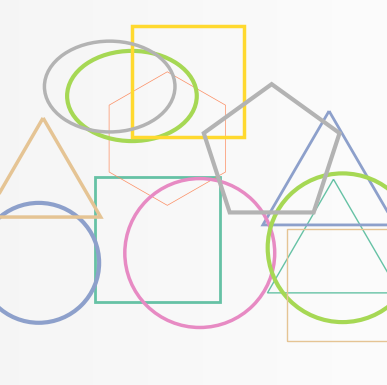[{"shape": "triangle", "thickness": 1, "radius": 0.98, "center": [0.861, 0.338]}, {"shape": "square", "thickness": 2, "radius": 0.81, "center": [0.406, 0.378]}, {"shape": "hexagon", "thickness": 0.5, "radius": 0.87, "center": [0.432, 0.64]}, {"shape": "triangle", "thickness": 2, "radius": 0.99, "center": [0.849, 0.514]}, {"shape": "circle", "thickness": 3, "radius": 0.78, "center": [0.1, 0.317]}, {"shape": "circle", "thickness": 2.5, "radius": 0.97, "center": [0.516, 0.343]}, {"shape": "circle", "thickness": 3, "radius": 0.97, "center": [0.884, 0.356]}, {"shape": "oval", "thickness": 3, "radius": 0.84, "center": [0.34, 0.751]}, {"shape": "square", "thickness": 2.5, "radius": 0.72, "center": [0.485, 0.789]}, {"shape": "triangle", "thickness": 2.5, "radius": 0.86, "center": [0.111, 0.522]}, {"shape": "square", "thickness": 1, "radius": 0.73, "center": [0.886, 0.259]}, {"shape": "oval", "thickness": 2.5, "radius": 0.84, "center": [0.283, 0.775]}, {"shape": "pentagon", "thickness": 3, "radius": 0.92, "center": [0.701, 0.597]}]